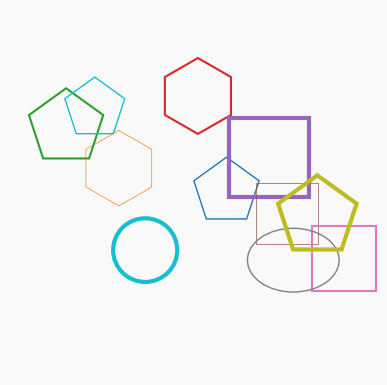[{"shape": "pentagon", "thickness": 1, "radius": 0.44, "center": [0.584, 0.503]}, {"shape": "hexagon", "thickness": 0.5, "radius": 0.49, "center": [0.307, 0.563]}, {"shape": "pentagon", "thickness": 1.5, "radius": 0.5, "center": [0.171, 0.67]}, {"shape": "hexagon", "thickness": 1.5, "radius": 0.49, "center": [0.511, 0.751]}, {"shape": "square", "thickness": 3, "radius": 0.51, "center": [0.695, 0.591]}, {"shape": "square", "thickness": 0.5, "radius": 0.4, "center": [0.741, 0.445]}, {"shape": "square", "thickness": 1.5, "radius": 0.42, "center": [0.887, 0.328]}, {"shape": "oval", "thickness": 1, "radius": 0.59, "center": [0.757, 0.324]}, {"shape": "pentagon", "thickness": 3, "radius": 0.53, "center": [0.819, 0.438]}, {"shape": "pentagon", "thickness": 1, "radius": 0.41, "center": [0.245, 0.718]}, {"shape": "circle", "thickness": 3, "radius": 0.41, "center": [0.375, 0.35]}]